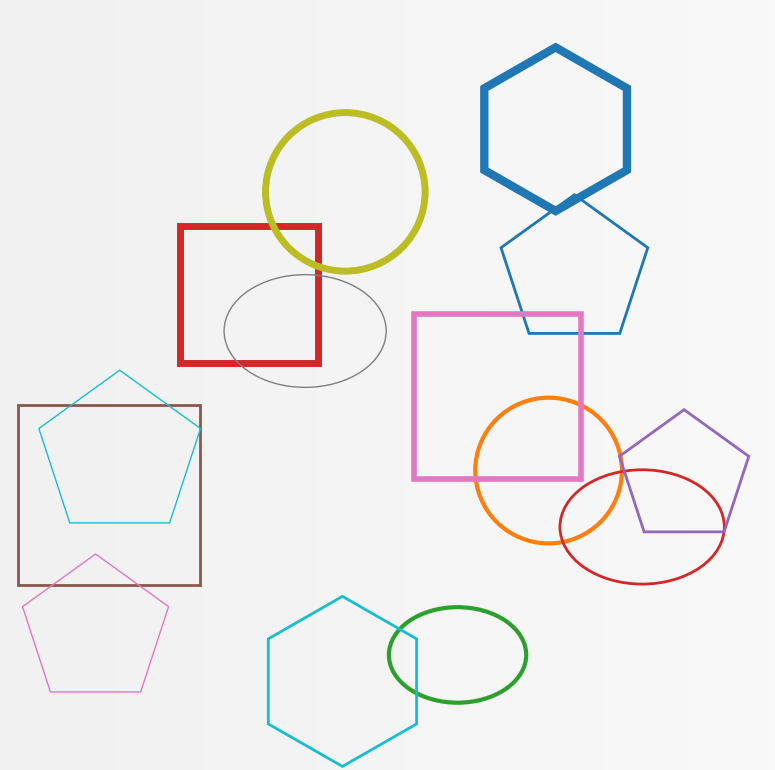[{"shape": "hexagon", "thickness": 3, "radius": 0.53, "center": [0.717, 0.832]}, {"shape": "pentagon", "thickness": 1, "radius": 0.5, "center": [0.741, 0.648]}, {"shape": "circle", "thickness": 1.5, "radius": 0.47, "center": [0.708, 0.389]}, {"shape": "oval", "thickness": 1.5, "radius": 0.44, "center": [0.59, 0.149]}, {"shape": "square", "thickness": 2.5, "radius": 0.44, "center": [0.322, 0.618]}, {"shape": "oval", "thickness": 1, "radius": 0.53, "center": [0.829, 0.316]}, {"shape": "pentagon", "thickness": 1, "radius": 0.44, "center": [0.883, 0.38]}, {"shape": "square", "thickness": 1, "radius": 0.59, "center": [0.141, 0.357]}, {"shape": "pentagon", "thickness": 0.5, "radius": 0.5, "center": [0.123, 0.181]}, {"shape": "square", "thickness": 2, "radius": 0.54, "center": [0.642, 0.485]}, {"shape": "oval", "thickness": 0.5, "radius": 0.52, "center": [0.394, 0.57]}, {"shape": "circle", "thickness": 2.5, "radius": 0.51, "center": [0.446, 0.751]}, {"shape": "hexagon", "thickness": 1, "radius": 0.55, "center": [0.442, 0.115]}, {"shape": "pentagon", "thickness": 0.5, "radius": 0.55, "center": [0.154, 0.41]}]